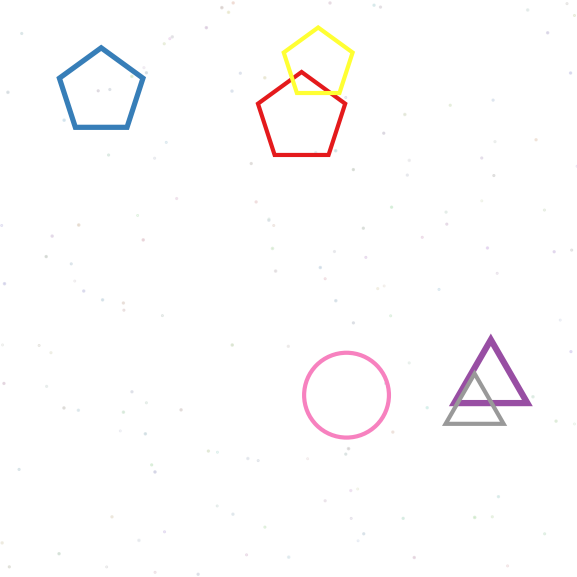[{"shape": "pentagon", "thickness": 2, "radius": 0.4, "center": [0.522, 0.795]}, {"shape": "pentagon", "thickness": 2.5, "radius": 0.38, "center": [0.175, 0.84]}, {"shape": "triangle", "thickness": 3, "radius": 0.37, "center": [0.85, 0.338]}, {"shape": "pentagon", "thickness": 2, "radius": 0.31, "center": [0.551, 0.889]}, {"shape": "circle", "thickness": 2, "radius": 0.37, "center": [0.6, 0.315]}, {"shape": "triangle", "thickness": 2, "radius": 0.29, "center": [0.822, 0.294]}]